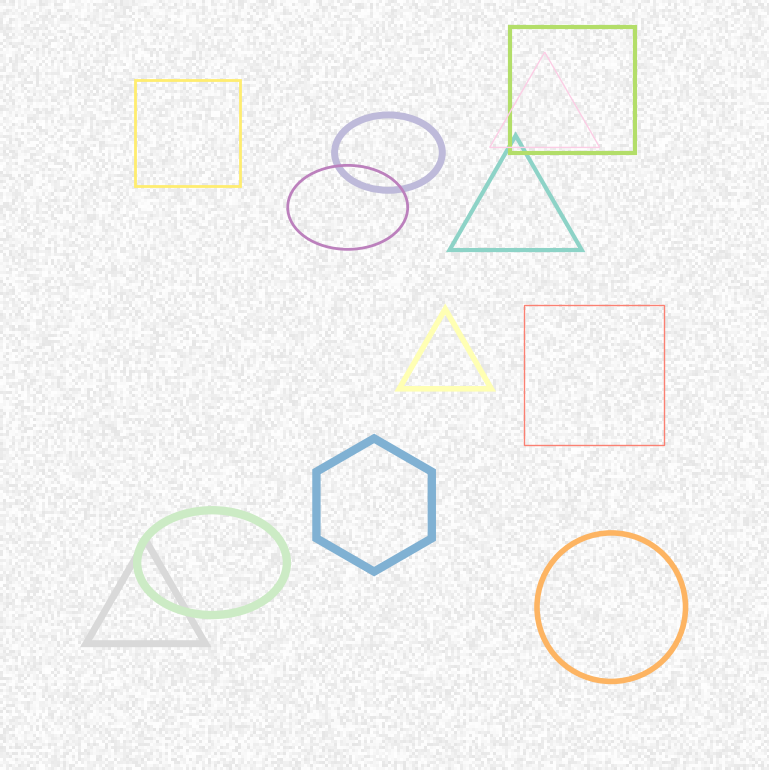[{"shape": "triangle", "thickness": 1.5, "radius": 0.5, "center": [0.67, 0.725]}, {"shape": "triangle", "thickness": 2, "radius": 0.35, "center": [0.578, 0.53]}, {"shape": "oval", "thickness": 2.5, "radius": 0.35, "center": [0.504, 0.802]}, {"shape": "square", "thickness": 0.5, "radius": 0.45, "center": [0.771, 0.513]}, {"shape": "hexagon", "thickness": 3, "radius": 0.43, "center": [0.486, 0.344]}, {"shape": "circle", "thickness": 2, "radius": 0.48, "center": [0.794, 0.211]}, {"shape": "square", "thickness": 1.5, "radius": 0.41, "center": [0.743, 0.883]}, {"shape": "triangle", "thickness": 0.5, "radius": 0.41, "center": [0.707, 0.85]}, {"shape": "triangle", "thickness": 2.5, "radius": 0.45, "center": [0.189, 0.209]}, {"shape": "oval", "thickness": 1, "radius": 0.39, "center": [0.452, 0.731]}, {"shape": "oval", "thickness": 3, "radius": 0.49, "center": [0.275, 0.269]}, {"shape": "square", "thickness": 1, "radius": 0.34, "center": [0.243, 0.827]}]